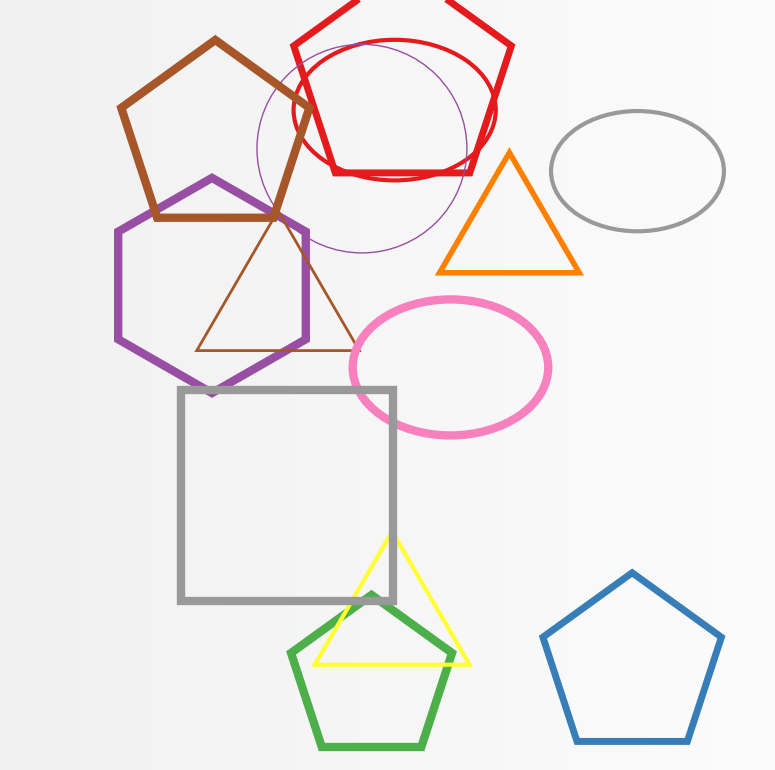[{"shape": "oval", "thickness": 1.5, "radius": 0.65, "center": [0.509, 0.857]}, {"shape": "pentagon", "thickness": 2.5, "radius": 0.74, "center": [0.519, 0.895]}, {"shape": "pentagon", "thickness": 2.5, "radius": 0.61, "center": [0.816, 0.135]}, {"shape": "pentagon", "thickness": 3, "radius": 0.55, "center": [0.479, 0.118]}, {"shape": "hexagon", "thickness": 3, "radius": 0.7, "center": [0.274, 0.629]}, {"shape": "circle", "thickness": 0.5, "radius": 0.68, "center": [0.467, 0.807]}, {"shape": "triangle", "thickness": 2, "radius": 0.52, "center": [0.657, 0.698]}, {"shape": "triangle", "thickness": 1.5, "radius": 0.58, "center": [0.506, 0.194]}, {"shape": "triangle", "thickness": 1, "radius": 0.61, "center": [0.359, 0.605]}, {"shape": "pentagon", "thickness": 3, "radius": 0.64, "center": [0.278, 0.82]}, {"shape": "oval", "thickness": 3, "radius": 0.63, "center": [0.581, 0.523]}, {"shape": "square", "thickness": 3, "radius": 0.68, "center": [0.371, 0.357]}, {"shape": "oval", "thickness": 1.5, "radius": 0.56, "center": [0.823, 0.778]}]